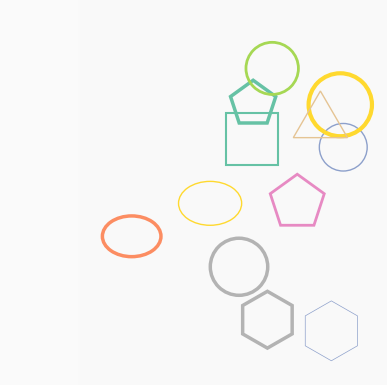[{"shape": "square", "thickness": 1.5, "radius": 0.34, "center": [0.65, 0.639]}, {"shape": "pentagon", "thickness": 2.5, "radius": 0.31, "center": [0.653, 0.73]}, {"shape": "oval", "thickness": 2.5, "radius": 0.38, "center": [0.34, 0.386]}, {"shape": "hexagon", "thickness": 0.5, "radius": 0.39, "center": [0.855, 0.141]}, {"shape": "circle", "thickness": 1, "radius": 0.31, "center": [0.886, 0.618]}, {"shape": "pentagon", "thickness": 2, "radius": 0.37, "center": [0.767, 0.474]}, {"shape": "circle", "thickness": 2, "radius": 0.34, "center": [0.702, 0.822]}, {"shape": "oval", "thickness": 1, "radius": 0.41, "center": [0.542, 0.472]}, {"shape": "circle", "thickness": 3, "radius": 0.41, "center": [0.878, 0.728]}, {"shape": "triangle", "thickness": 1, "radius": 0.4, "center": [0.827, 0.683]}, {"shape": "hexagon", "thickness": 2.5, "radius": 0.37, "center": [0.69, 0.17]}, {"shape": "circle", "thickness": 2.5, "radius": 0.37, "center": [0.617, 0.307]}]